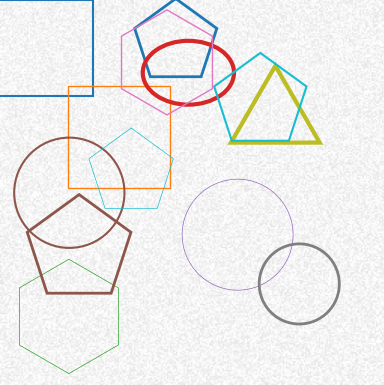[{"shape": "pentagon", "thickness": 2, "radius": 0.56, "center": [0.456, 0.891]}, {"shape": "square", "thickness": 1.5, "radius": 0.63, "center": [0.116, 0.876]}, {"shape": "square", "thickness": 1, "radius": 0.66, "center": [0.309, 0.644]}, {"shape": "hexagon", "thickness": 0.5, "radius": 0.74, "center": [0.179, 0.178]}, {"shape": "oval", "thickness": 3, "radius": 0.59, "center": [0.489, 0.811]}, {"shape": "circle", "thickness": 0.5, "radius": 0.72, "center": [0.617, 0.39]}, {"shape": "circle", "thickness": 1.5, "radius": 0.72, "center": [0.18, 0.499]}, {"shape": "pentagon", "thickness": 2, "radius": 0.71, "center": [0.205, 0.353]}, {"shape": "hexagon", "thickness": 1, "radius": 0.68, "center": [0.434, 0.838]}, {"shape": "circle", "thickness": 2, "radius": 0.52, "center": [0.777, 0.262]}, {"shape": "triangle", "thickness": 3, "radius": 0.67, "center": [0.715, 0.696]}, {"shape": "pentagon", "thickness": 1.5, "radius": 0.63, "center": [0.676, 0.736]}, {"shape": "pentagon", "thickness": 0.5, "radius": 0.58, "center": [0.341, 0.552]}]